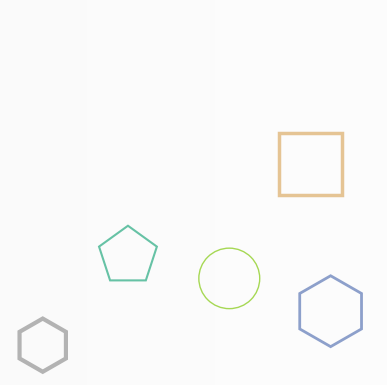[{"shape": "pentagon", "thickness": 1.5, "radius": 0.39, "center": [0.33, 0.335]}, {"shape": "hexagon", "thickness": 2, "radius": 0.46, "center": [0.853, 0.192]}, {"shape": "circle", "thickness": 1, "radius": 0.39, "center": [0.592, 0.277]}, {"shape": "square", "thickness": 2.5, "radius": 0.4, "center": [0.801, 0.573]}, {"shape": "hexagon", "thickness": 3, "radius": 0.35, "center": [0.11, 0.103]}]